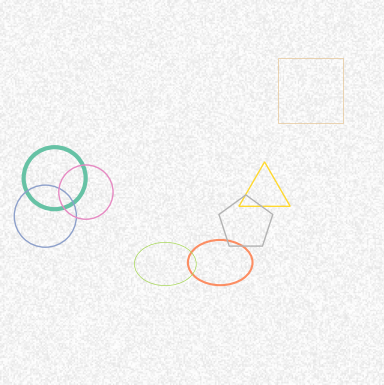[{"shape": "circle", "thickness": 3, "radius": 0.4, "center": [0.142, 0.537]}, {"shape": "oval", "thickness": 1.5, "radius": 0.42, "center": [0.572, 0.318]}, {"shape": "circle", "thickness": 1, "radius": 0.4, "center": [0.118, 0.439]}, {"shape": "circle", "thickness": 1, "radius": 0.35, "center": [0.223, 0.501]}, {"shape": "oval", "thickness": 0.5, "radius": 0.4, "center": [0.429, 0.314]}, {"shape": "triangle", "thickness": 1, "radius": 0.38, "center": [0.687, 0.503]}, {"shape": "square", "thickness": 0.5, "radius": 0.42, "center": [0.807, 0.764]}, {"shape": "pentagon", "thickness": 1, "radius": 0.37, "center": [0.639, 0.42]}]